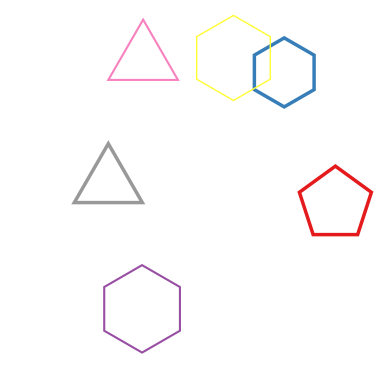[{"shape": "pentagon", "thickness": 2.5, "radius": 0.49, "center": [0.871, 0.47]}, {"shape": "hexagon", "thickness": 2.5, "radius": 0.45, "center": [0.738, 0.812]}, {"shape": "hexagon", "thickness": 1.5, "radius": 0.57, "center": [0.369, 0.198]}, {"shape": "hexagon", "thickness": 1, "radius": 0.55, "center": [0.606, 0.849]}, {"shape": "triangle", "thickness": 1.5, "radius": 0.52, "center": [0.372, 0.845]}, {"shape": "triangle", "thickness": 2.5, "radius": 0.51, "center": [0.281, 0.525]}]